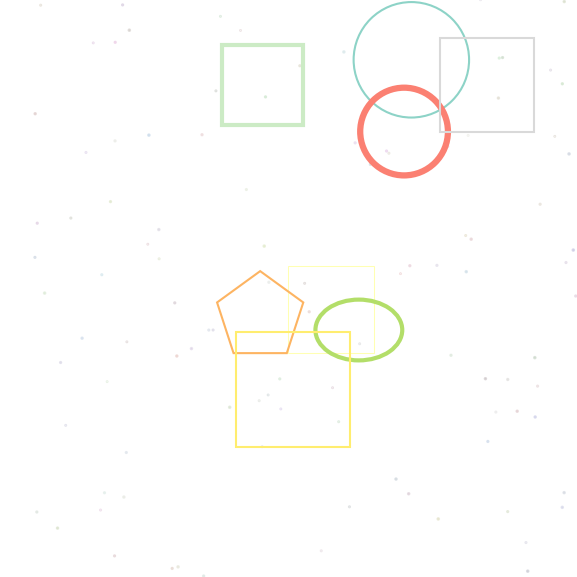[{"shape": "circle", "thickness": 1, "radius": 0.5, "center": [0.712, 0.896]}, {"shape": "square", "thickness": 0.5, "radius": 0.37, "center": [0.574, 0.463]}, {"shape": "circle", "thickness": 3, "radius": 0.38, "center": [0.7, 0.771]}, {"shape": "pentagon", "thickness": 1, "radius": 0.39, "center": [0.451, 0.451]}, {"shape": "oval", "thickness": 2, "radius": 0.38, "center": [0.621, 0.428]}, {"shape": "square", "thickness": 1, "radius": 0.41, "center": [0.843, 0.853]}, {"shape": "square", "thickness": 2, "radius": 0.35, "center": [0.455, 0.852]}, {"shape": "square", "thickness": 1, "radius": 0.49, "center": [0.508, 0.325]}]